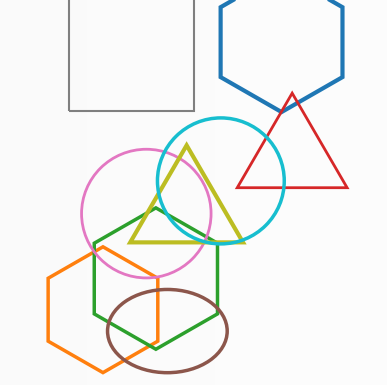[{"shape": "hexagon", "thickness": 3, "radius": 0.91, "center": [0.727, 0.891]}, {"shape": "hexagon", "thickness": 2.5, "radius": 0.82, "center": [0.266, 0.196]}, {"shape": "hexagon", "thickness": 2.5, "radius": 0.92, "center": [0.402, 0.276]}, {"shape": "triangle", "thickness": 2, "radius": 0.82, "center": [0.754, 0.594]}, {"shape": "oval", "thickness": 2.5, "radius": 0.77, "center": [0.432, 0.14]}, {"shape": "circle", "thickness": 2, "radius": 0.84, "center": [0.378, 0.445]}, {"shape": "square", "thickness": 1.5, "radius": 0.8, "center": [0.338, 0.872]}, {"shape": "triangle", "thickness": 3, "radius": 0.84, "center": [0.482, 0.454]}, {"shape": "circle", "thickness": 2.5, "radius": 0.82, "center": [0.57, 0.53]}]